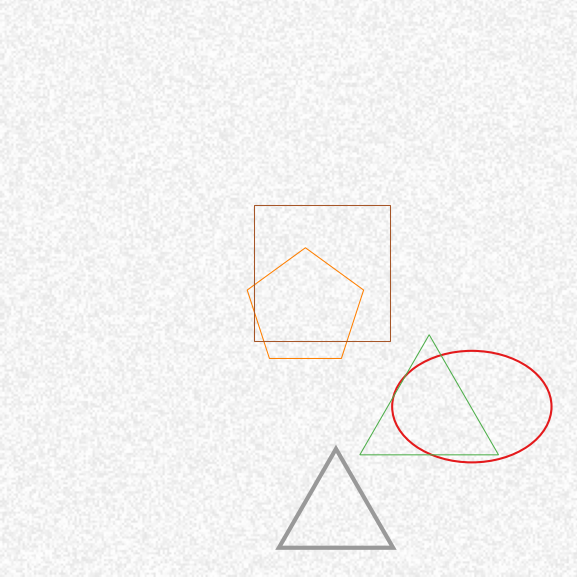[{"shape": "oval", "thickness": 1, "radius": 0.69, "center": [0.817, 0.295]}, {"shape": "triangle", "thickness": 0.5, "radius": 0.69, "center": [0.743, 0.281]}, {"shape": "pentagon", "thickness": 0.5, "radius": 0.53, "center": [0.529, 0.464]}, {"shape": "square", "thickness": 0.5, "radius": 0.59, "center": [0.558, 0.527]}, {"shape": "triangle", "thickness": 2, "radius": 0.57, "center": [0.582, 0.108]}]